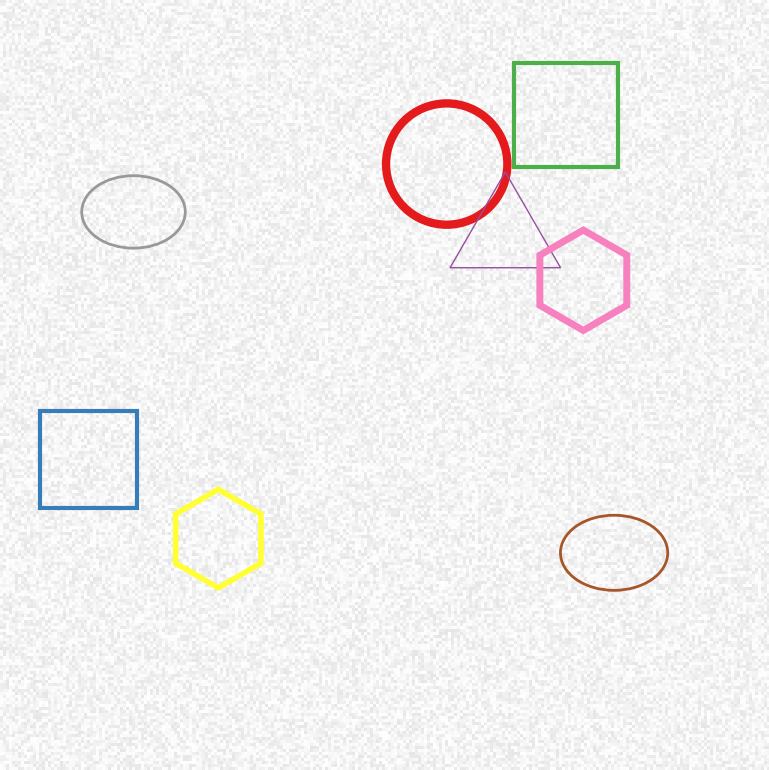[{"shape": "circle", "thickness": 3, "radius": 0.39, "center": [0.58, 0.787]}, {"shape": "square", "thickness": 1.5, "radius": 0.31, "center": [0.115, 0.404]}, {"shape": "square", "thickness": 1.5, "radius": 0.34, "center": [0.735, 0.851]}, {"shape": "triangle", "thickness": 0.5, "radius": 0.41, "center": [0.656, 0.694]}, {"shape": "hexagon", "thickness": 2, "radius": 0.32, "center": [0.283, 0.3]}, {"shape": "oval", "thickness": 1, "radius": 0.35, "center": [0.798, 0.282]}, {"shape": "hexagon", "thickness": 2.5, "radius": 0.33, "center": [0.758, 0.636]}, {"shape": "oval", "thickness": 1, "radius": 0.34, "center": [0.173, 0.725]}]